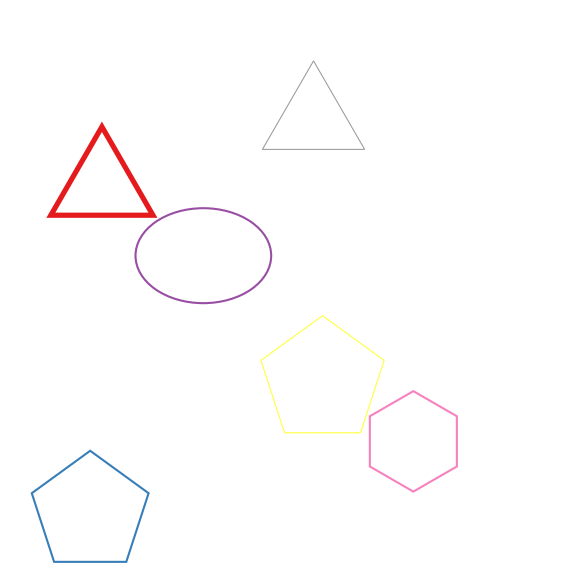[{"shape": "triangle", "thickness": 2.5, "radius": 0.51, "center": [0.176, 0.678]}, {"shape": "pentagon", "thickness": 1, "radius": 0.53, "center": [0.156, 0.112]}, {"shape": "oval", "thickness": 1, "radius": 0.59, "center": [0.352, 0.556]}, {"shape": "pentagon", "thickness": 0.5, "radius": 0.56, "center": [0.558, 0.34]}, {"shape": "hexagon", "thickness": 1, "radius": 0.43, "center": [0.716, 0.235]}, {"shape": "triangle", "thickness": 0.5, "radius": 0.51, "center": [0.543, 0.792]}]